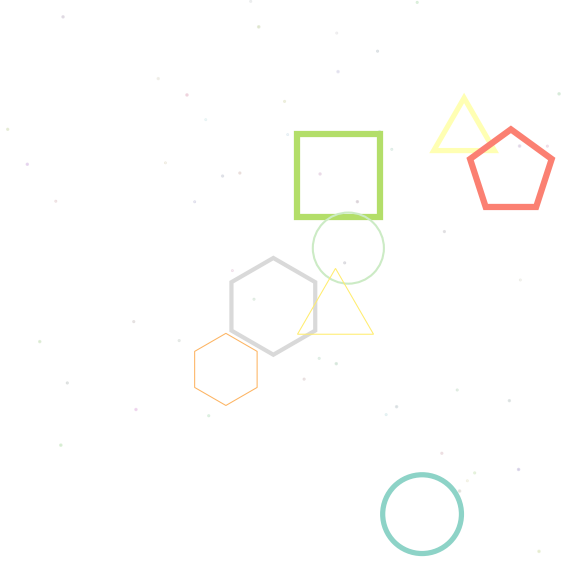[{"shape": "circle", "thickness": 2.5, "radius": 0.34, "center": [0.731, 0.109]}, {"shape": "triangle", "thickness": 2.5, "radius": 0.3, "center": [0.804, 0.769]}, {"shape": "pentagon", "thickness": 3, "radius": 0.37, "center": [0.885, 0.701]}, {"shape": "hexagon", "thickness": 0.5, "radius": 0.31, "center": [0.391, 0.359]}, {"shape": "square", "thickness": 3, "radius": 0.36, "center": [0.586, 0.695]}, {"shape": "hexagon", "thickness": 2, "radius": 0.42, "center": [0.473, 0.469]}, {"shape": "circle", "thickness": 1, "radius": 0.31, "center": [0.603, 0.569]}, {"shape": "triangle", "thickness": 0.5, "radius": 0.38, "center": [0.581, 0.458]}]